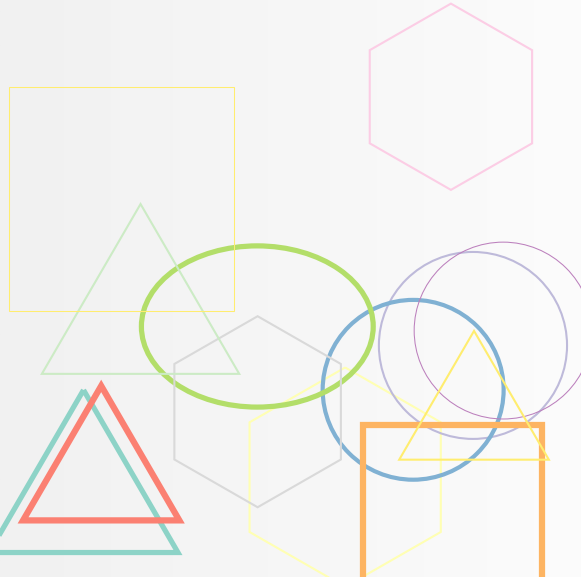[{"shape": "triangle", "thickness": 2.5, "radius": 0.94, "center": [0.144, 0.136]}, {"shape": "hexagon", "thickness": 1, "radius": 0.95, "center": [0.594, 0.173]}, {"shape": "circle", "thickness": 1, "radius": 0.81, "center": [0.814, 0.401]}, {"shape": "triangle", "thickness": 3, "radius": 0.78, "center": [0.174, 0.176]}, {"shape": "circle", "thickness": 2, "radius": 0.78, "center": [0.711, 0.324]}, {"shape": "square", "thickness": 3, "radius": 0.77, "center": [0.779, 0.109]}, {"shape": "oval", "thickness": 2.5, "radius": 1.0, "center": [0.443, 0.434]}, {"shape": "hexagon", "thickness": 1, "radius": 0.81, "center": [0.776, 0.832]}, {"shape": "hexagon", "thickness": 1, "radius": 0.83, "center": [0.443, 0.286]}, {"shape": "circle", "thickness": 0.5, "radius": 0.77, "center": [0.866, 0.427]}, {"shape": "triangle", "thickness": 1, "radius": 0.98, "center": [0.242, 0.45]}, {"shape": "square", "thickness": 0.5, "radius": 0.97, "center": [0.209, 0.655]}, {"shape": "triangle", "thickness": 1, "radius": 0.74, "center": [0.816, 0.277]}]